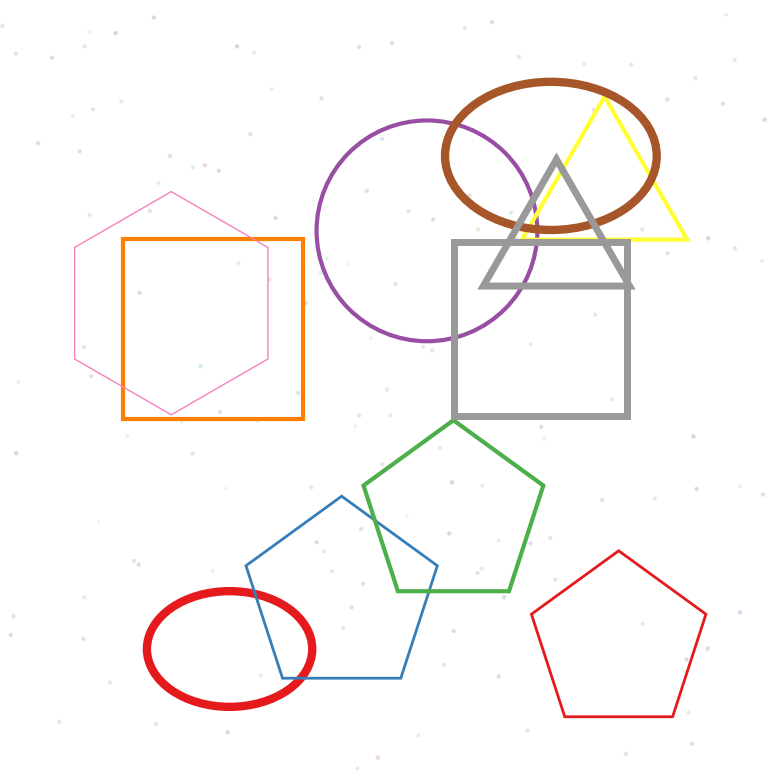[{"shape": "pentagon", "thickness": 1, "radius": 0.6, "center": [0.803, 0.166]}, {"shape": "oval", "thickness": 3, "radius": 0.54, "center": [0.298, 0.157]}, {"shape": "pentagon", "thickness": 1, "radius": 0.65, "center": [0.444, 0.225]}, {"shape": "pentagon", "thickness": 1.5, "radius": 0.61, "center": [0.589, 0.331]}, {"shape": "circle", "thickness": 1.5, "radius": 0.72, "center": [0.554, 0.7]}, {"shape": "square", "thickness": 1.5, "radius": 0.58, "center": [0.277, 0.573]}, {"shape": "triangle", "thickness": 1.5, "radius": 0.62, "center": [0.785, 0.751]}, {"shape": "oval", "thickness": 3, "radius": 0.69, "center": [0.715, 0.798]}, {"shape": "hexagon", "thickness": 0.5, "radius": 0.72, "center": [0.222, 0.606]}, {"shape": "square", "thickness": 2.5, "radius": 0.56, "center": [0.702, 0.573]}, {"shape": "triangle", "thickness": 2.5, "radius": 0.55, "center": [0.723, 0.683]}]